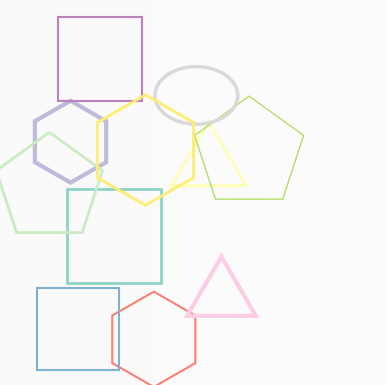[{"shape": "square", "thickness": 2, "radius": 0.61, "center": [0.294, 0.387]}, {"shape": "triangle", "thickness": 2, "radius": 0.56, "center": [0.539, 0.573]}, {"shape": "hexagon", "thickness": 3, "radius": 0.53, "center": [0.182, 0.632]}, {"shape": "hexagon", "thickness": 1.5, "radius": 0.62, "center": [0.397, 0.119]}, {"shape": "square", "thickness": 1.5, "radius": 0.53, "center": [0.201, 0.147]}, {"shape": "pentagon", "thickness": 1, "radius": 0.74, "center": [0.643, 0.602]}, {"shape": "triangle", "thickness": 3, "radius": 0.51, "center": [0.571, 0.231]}, {"shape": "oval", "thickness": 2.5, "radius": 0.53, "center": [0.507, 0.752]}, {"shape": "square", "thickness": 1.5, "radius": 0.54, "center": [0.258, 0.847]}, {"shape": "pentagon", "thickness": 2, "radius": 0.72, "center": [0.127, 0.512]}, {"shape": "hexagon", "thickness": 2, "radius": 0.72, "center": [0.375, 0.61]}]